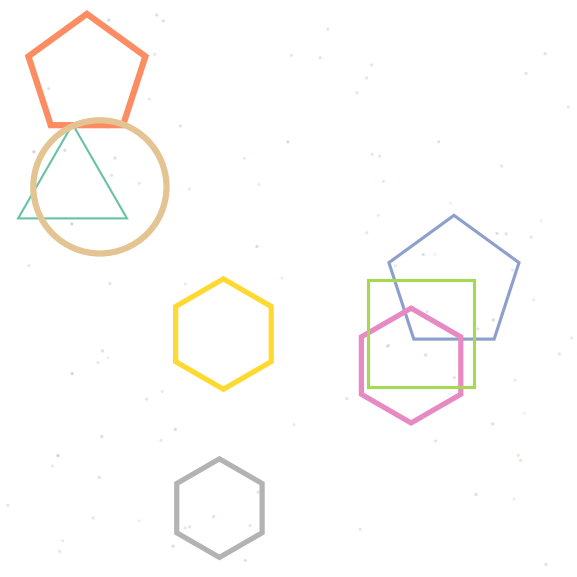[{"shape": "triangle", "thickness": 1, "radius": 0.54, "center": [0.126, 0.675]}, {"shape": "pentagon", "thickness": 3, "radius": 0.53, "center": [0.15, 0.869]}, {"shape": "pentagon", "thickness": 1.5, "radius": 0.59, "center": [0.786, 0.508]}, {"shape": "hexagon", "thickness": 2.5, "radius": 0.5, "center": [0.712, 0.366]}, {"shape": "square", "thickness": 1.5, "radius": 0.46, "center": [0.729, 0.422]}, {"shape": "hexagon", "thickness": 2.5, "radius": 0.48, "center": [0.387, 0.421]}, {"shape": "circle", "thickness": 3, "radius": 0.58, "center": [0.173, 0.676]}, {"shape": "hexagon", "thickness": 2.5, "radius": 0.43, "center": [0.38, 0.119]}]